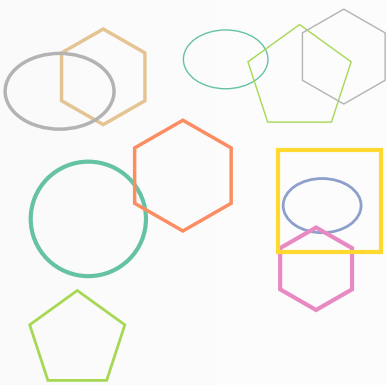[{"shape": "oval", "thickness": 1, "radius": 0.55, "center": [0.582, 0.846]}, {"shape": "circle", "thickness": 3, "radius": 0.74, "center": [0.228, 0.431]}, {"shape": "hexagon", "thickness": 2.5, "radius": 0.72, "center": [0.472, 0.544]}, {"shape": "oval", "thickness": 2, "radius": 0.5, "center": [0.831, 0.466]}, {"shape": "hexagon", "thickness": 3, "radius": 0.54, "center": [0.816, 0.302]}, {"shape": "pentagon", "thickness": 2, "radius": 0.65, "center": [0.199, 0.116]}, {"shape": "pentagon", "thickness": 1, "radius": 0.7, "center": [0.773, 0.796]}, {"shape": "square", "thickness": 3, "radius": 0.66, "center": [0.85, 0.477]}, {"shape": "hexagon", "thickness": 2.5, "radius": 0.62, "center": [0.266, 0.8]}, {"shape": "hexagon", "thickness": 1, "radius": 0.62, "center": [0.887, 0.853]}, {"shape": "oval", "thickness": 2.5, "radius": 0.7, "center": [0.154, 0.763]}]